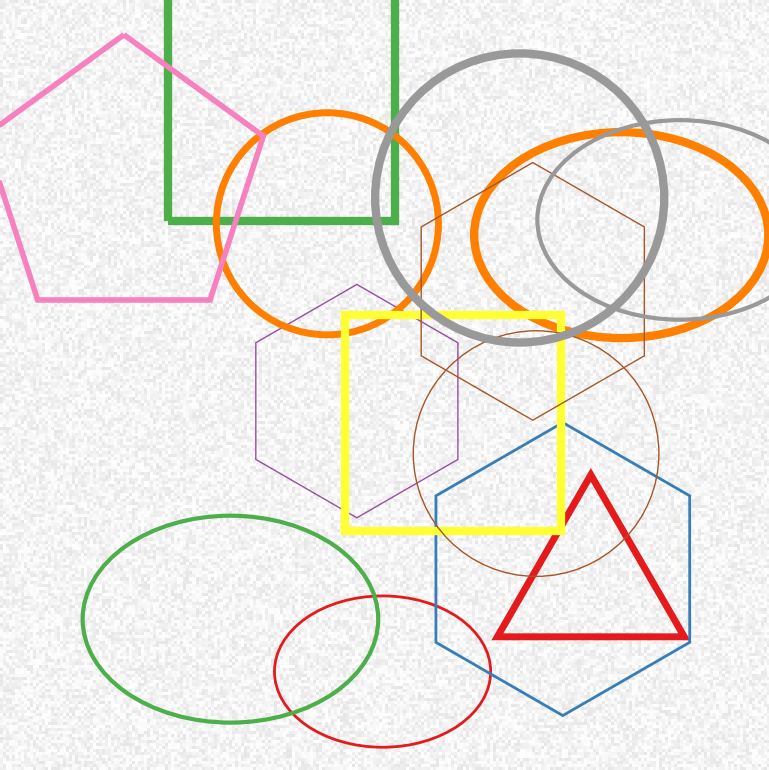[{"shape": "triangle", "thickness": 2.5, "radius": 0.7, "center": [0.767, 0.243]}, {"shape": "oval", "thickness": 1, "radius": 0.7, "center": [0.497, 0.128]}, {"shape": "hexagon", "thickness": 1, "radius": 0.95, "center": [0.731, 0.261]}, {"shape": "square", "thickness": 3, "radius": 0.74, "center": [0.366, 0.86]}, {"shape": "oval", "thickness": 1.5, "radius": 0.96, "center": [0.299, 0.196]}, {"shape": "hexagon", "thickness": 0.5, "radius": 0.76, "center": [0.463, 0.479]}, {"shape": "circle", "thickness": 2.5, "radius": 0.72, "center": [0.425, 0.709]}, {"shape": "oval", "thickness": 3, "radius": 0.96, "center": [0.807, 0.695]}, {"shape": "square", "thickness": 3, "radius": 0.7, "center": [0.589, 0.451]}, {"shape": "circle", "thickness": 0.5, "radius": 0.8, "center": [0.696, 0.411]}, {"shape": "hexagon", "thickness": 0.5, "radius": 0.84, "center": [0.692, 0.622]}, {"shape": "pentagon", "thickness": 2, "radius": 0.95, "center": [0.161, 0.764]}, {"shape": "oval", "thickness": 1.5, "radius": 0.93, "center": [0.883, 0.714]}, {"shape": "circle", "thickness": 3, "radius": 0.94, "center": [0.675, 0.743]}]